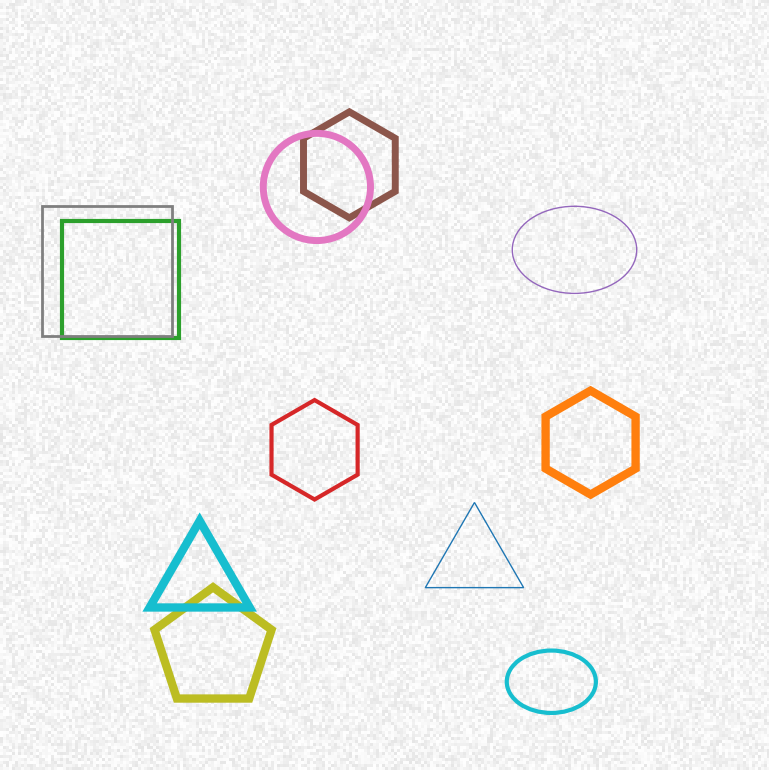[{"shape": "triangle", "thickness": 0.5, "radius": 0.37, "center": [0.616, 0.274]}, {"shape": "hexagon", "thickness": 3, "radius": 0.34, "center": [0.767, 0.425]}, {"shape": "square", "thickness": 1.5, "radius": 0.38, "center": [0.157, 0.637]}, {"shape": "hexagon", "thickness": 1.5, "radius": 0.32, "center": [0.409, 0.416]}, {"shape": "oval", "thickness": 0.5, "radius": 0.4, "center": [0.746, 0.676]}, {"shape": "hexagon", "thickness": 2.5, "radius": 0.34, "center": [0.454, 0.786]}, {"shape": "circle", "thickness": 2.5, "radius": 0.35, "center": [0.412, 0.757]}, {"shape": "square", "thickness": 1, "radius": 0.42, "center": [0.139, 0.648]}, {"shape": "pentagon", "thickness": 3, "radius": 0.4, "center": [0.277, 0.157]}, {"shape": "triangle", "thickness": 3, "radius": 0.38, "center": [0.259, 0.249]}, {"shape": "oval", "thickness": 1.5, "radius": 0.29, "center": [0.716, 0.115]}]